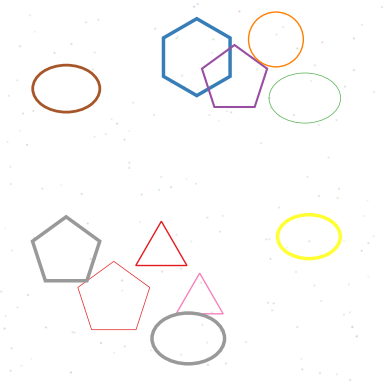[{"shape": "pentagon", "thickness": 0.5, "radius": 0.49, "center": [0.296, 0.223]}, {"shape": "triangle", "thickness": 1, "radius": 0.38, "center": [0.419, 0.349]}, {"shape": "hexagon", "thickness": 2.5, "radius": 0.5, "center": [0.511, 0.852]}, {"shape": "oval", "thickness": 0.5, "radius": 0.46, "center": [0.792, 0.745]}, {"shape": "pentagon", "thickness": 1.5, "radius": 0.45, "center": [0.609, 0.794]}, {"shape": "circle", "thickness": 1, "radius": 0.36, "center": [0.717, 0.898]}, {"shape": "oval", "thickness": 2.5, "radius": 0.41, "center": [0.802, 0.385]}, {"shape": "oval", "thickness": 2, "radius": 0.44, "center": [0.172, 0.77]}, {"shape": "triangle", "thickness": 1, "radius": 0.35, "center": [0.519, 0.22]}, {"shape": "pentagon", "thickness": 2.5, "radius": 0.46, "center": [0.172, 0.345]}, {"shape": "oval", "thickness": 2.5, "radius": 0.47, "center": [0.489, 0.121]}]